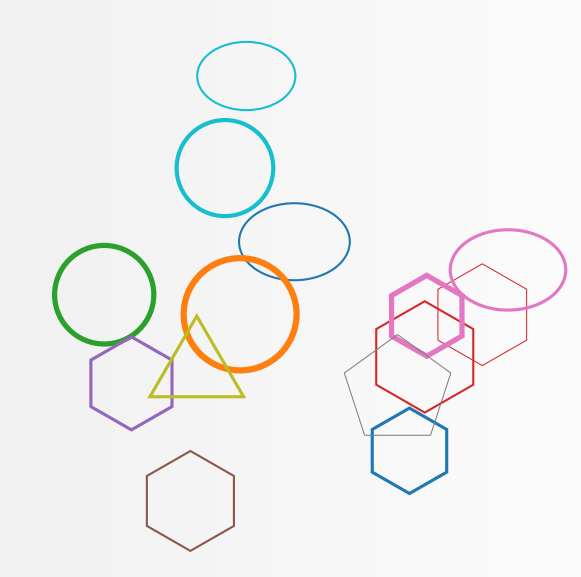[{"shape": "hexagon", "thickness": 1.5, "radius": 0.37, "center": [0.704, 0.219]}, {"shape": "oval", "thickness": 1, "radius": 0.48, "center": [0.507, 0.581]}, {"shape": "circle", "thickness": 3, "radius": 0.49, "center": [0.413, 0.455]}, {"shape": "circle", "thickness": 2.5, "radius": 0.43, "center": [0.179, 0.489]}, {"shape": "hexagon", "thickness": 1, "radius": 0.48, "center": [0.731, 0.381]}, {"shape": "hexagon", "thickness": 0.5, "radius": 0.44, "center": [0.83, 0.454]}, {"shape": "hexagon", "thickness": 1.5, "radius": 0.4, "center": [0.226, 0.335]}, {"shape": "hexagon", "thickness": 1, "radius": 0.43, "center": [0.328, 0.132]}, {"shape": "oval", "thickness": 1.5, "radius": 0.5, "center": [0.874, 0.532]}, {"shape": "hexagon", "thickness": 2.5, "radius": 0.35, "center": [0.734, 0.452]}, {"shape": "pentagon", "thickness": 0.5, "radius": 0.48, "center": [0.684, 0.323]}, {"shape": "triangle", "thickness": 1.5, "radius": 0.47, "center": [0.339, 0.359]}, {"shape": "circle", "thickness": 2, "radius": 0.42, "center": [0.387, 0.708]}, {"shape": "oval", "thickness": 1, "radius": 0.42, "center": [0.424, 0.868]}]